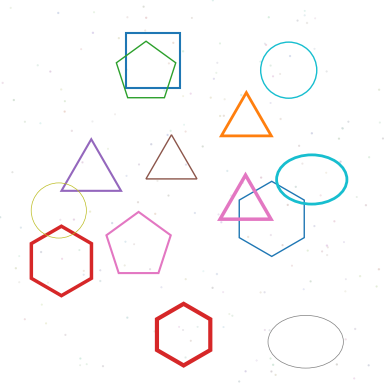[{"shape": "hexagon", "thickness": 1, "radius": 0.49, "center": [0.706, 0.432]}, {"shape": "square", "thickness": 1.5, "radius": 0.35, "center": [0.397, 0.843]}, {"shape": "triangle", "thickness": 2, "radius": 0.37, "center": [0.64, 0.685]}, {"shape": "pentagon", "thickness": 1, "radius": 0.41, "center": [0.379, 0.812]}, {"shape": "hexagon", "thickness": 3, "radius": 0.4, "center": [0.477, 0.131]}, {"shape": "hexagon", "thickness": 2.5, "radius": 0.45, "center": [0.159, 0.322]}, {"shape": "triangle", "thickness": 1.5, "radius": 0.45, "center": [0.237, 0.549]}, {"shape": "triangle", "thickness": 1, "radius": 0.38, "center": [0.445, 0.574]}, {"shape": "pentagon", "thickness": 1.5, "radius": 0.44, "center": [0.36, 0.362]}, {"shape": "triangle", "thickness": 2.5, "radius": 0.38, "center": [0.638, 0.469]}, {"shape": "oval", "thickness": 0.5, "radius": 0.49, "center": [0.794, 0.112]}, {"shape": "circle", "thickness": 0.5, "radius": 0.36, "center": [0.153, 0.453]}, {"shape": "oval", "thickness": 2, "radius": 0.46, "center": [0.81, 0.534]}, {"shape": "circle", "thickness": 1, "radius": 0.36, "center": [0.75, 0.818]}]